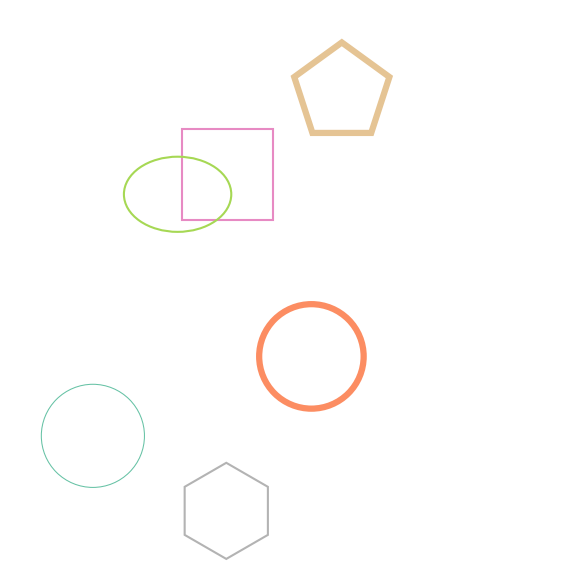[{"shape": "circle", "thickness": 0.5, "radius": 0.45, "center": [0.161, 0.244]}, {"shape": "circle", "thickness": 3, "radius": 0.45, "center": [0.539, 0.382]}, {"shape": "square", "thickness": 1, "radius": 0.39, "center": [0.394, 0.697]}, {"shape": "oval", "thickness": 1, "radius": 0.46, "center": [0.308, 0.663]}, {"shape": "pentagon", "thickness": 3, "radius": 0.43, "center": [0.592, 0.839]}, {"shape": "hexagon", "thickness": 1, "radius": 0.42, "center": [0.392, 0.115]}]